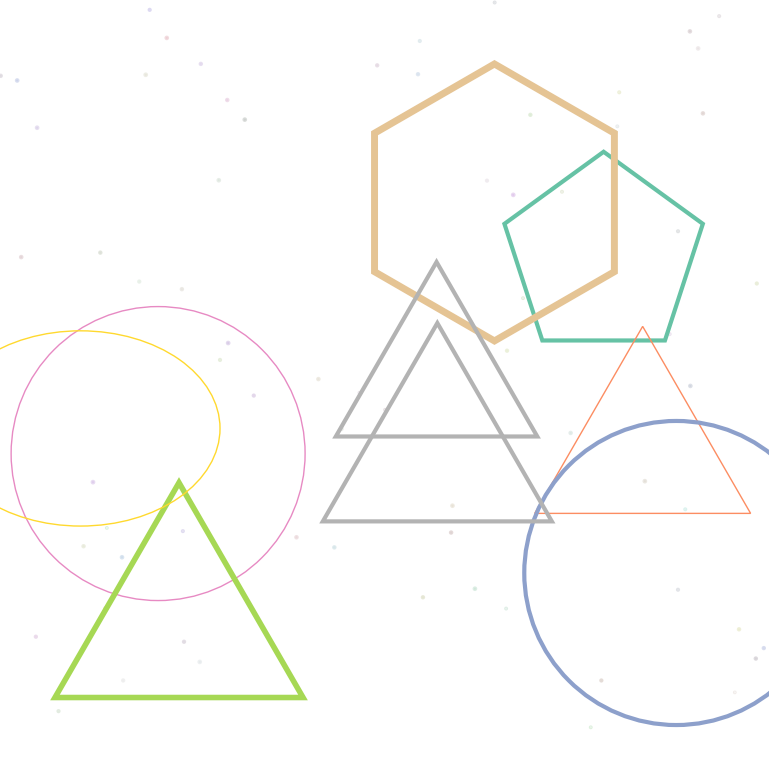[{"shape": "pentagon", "thickness": 1.5, "radius": 0.68, "center": [0.784, 0.667]}, {"shape": "triangle", "thickness": 0.5, "radius": 0.81, "center": [0.835, 0.414]}, {"shape": "circle", "thickness": 1.5, "radius": 0.99, "center": [0.878, 0.256]}, {"shape": "circle", "thickness": 0.5, "radius": 0.95, "center": [0.205, 0.411]}, {"shape": "triangle", "thickness": 2, "radius": 0.93, "center": [0.232, 0.187]}, {"shape": "oval", "thickness": 0.5, "radius": 0.91, "center": [0.105, 0.444]}, {"shape": "hexagon", "thickness": 2.5, "radius": 0.9, "center": [0.642, 0.737]}, {"shape": "triangle", "thickness": 1.5, "radius": 0.76, "center": [0.567, 0.509]}, {"shape": "triangle", "thickness": 1.5, "radius": 0.86, "center": [0.568, 0.409]}]